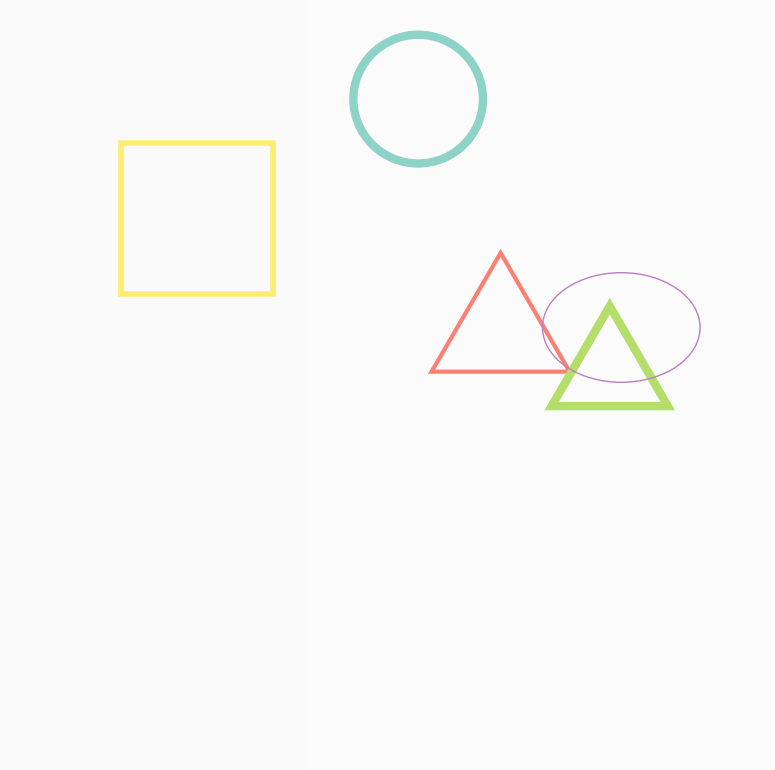[{"shape": "circle", "thickness": 3, "radius": 0.42, "center": [0.54, 0.871]}, {"shape": "triangle", "thickness": 1.5, "radius": 0.51, "center": [0.646, 0.569]}, {"shape": "triangle", "thickness": 3, "radius": 0.43, "center": [0.787, 0.516]}, {"shape": "oval", "thickness": 0.5, "radius": 0.51, "center": [0.802, 0.575]}, {"shape": "square", "thickness": 2, "radius": 0.49, "center": [0.255, 0.716]}]